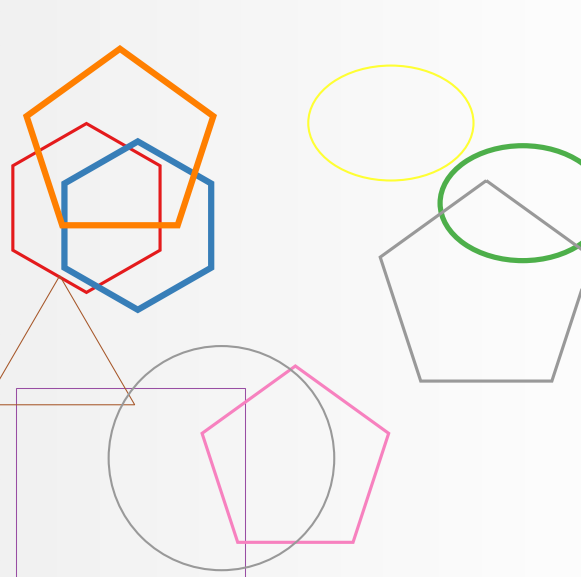[{"shape": "hexagon", "thickness": 1.5, "radius": 0.73, "center": [0.149, 0.639]}, {"shape": "hexagon", "thickness": 3, "radius": 0.73, "center": [0.237, 0.608]}, {"shape": "oval", "thickness": 2.5, "radius": 0.71, "center": [0.899, 0.647]}, {"shape": "square", "thickness": 0.5, "radius": 0.99, "center": [0.224, 0.131]}, {"shape": "pentagon", "thickness": 3, "radius": 0.84, "center": [0.206, 0.746]}, {"shape": "oval", "thickness": 1, "radius": 0.71, "center": [0.672, 0.786]}, {"shape": "triangle", "thickness": 0.5, "radius": 0.74, "center": [0.103, 0.373]}, {"shape": "pentagon", "thickness": 1.5, "radius": 0.84, "center": [0.508, 0.197]}, {"shape": "pentagon", "thickness": 1.5, "radius": 0.96, "center": [0.837, 0.495]}, {"shape": "circle", "thickness": 1, "radius": 0.97, "center": [0.381, 0.206]}]